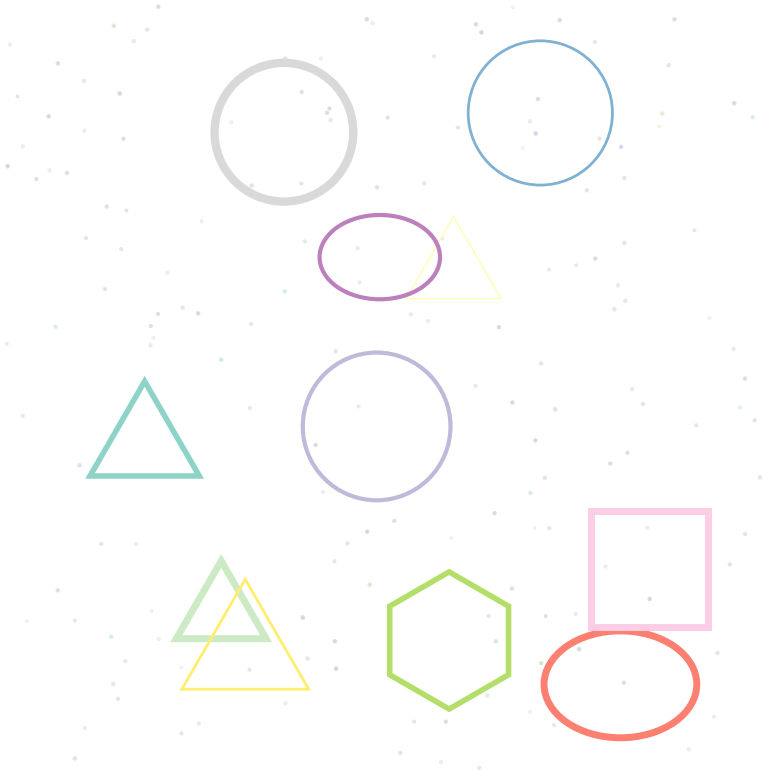[{"shape": "triangle", "thickness": 2, "radius": 0.41, "center": [0.188, 0.423]}, {"shape": "triangle", "thickness": 0.5, "radius": 0.36, "center": [0.589, 0.648]}, {"shape": "circle", "thickness": 1.5, "radius": 0.48, "center": [0.489, 0.446]}, {"shape": "oval", "thickness": 2.5, "radius": 0.5, "center": [0.806, 0.111]}, {"shape": "circle", "thickness": 1, "radius": 0.47, "center": [0.702, 0.853]}, {"shape": "hexagon", "thickness": 2, "radius": 0.45, "center": [0.583, 0.168]}, {"shape": "square", "thickness": 2.5, "radius": 0.38, "center": [0.843, 0.261]}, {"shape": "circle", "thickness": 3, "radius": 0.45, "center": [0.369, 0.828]}, {"shape": "oval", "thickness": 1.5, "radius": 0.39, "center": [0.493, 0.666]}, {"shape": "triangle", "thickness": 2.5, "radius": 0.34, "center": [0.287, 0.204]}, {"shape": "triangle", "thickness": 1, "radius": 0.48, "center": [0.318, 0.153]}]